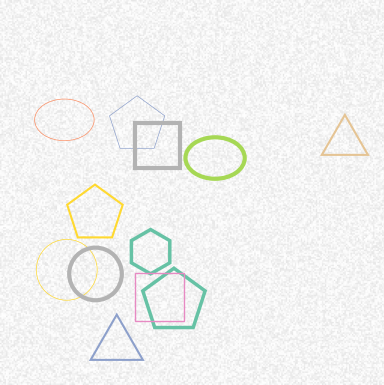[{"shape": "pentagon", "thickness": 2.5, "radius": 0.43, "center": [0.452, 0.218]}, {"shape": "hexagon", "thickness": 2.5, "radius": 0.29, "center": [0.391, 0.346]}, {"shape": "oval", "thickness": 0.5, "radius": 0.39, "center": [0.167, 0.689]}, {"shape": "pentagon", "thickness": 0.5, "radius": 0.38, "center": [0.356, 0.676]}, {"shape": "triangle", "thickness": 1.5, "radius": 0.39, "center": [0.303, 0.104]}, {"shape": "square", "thickness": 1, "radius": 0.32, "center": [0.415, 0.228]}, {"shape": "oval", "thickness": 3, "radius": 0.38, "center": [0.559, 0.59]}, {"shape": "circle", "thickness": 0.5, "radius": 0.4, "center": [0.173, 0.299]}, {"shape": "pentagon", "thickness": 1.5, "radius": 0.38, "center": [0.247, 0.445]}, {"shape": "triangle", "thickness": 1.5, "radius": 0.35, "center": [0.896, 0.632]}, {"shape": "square", "thickness": 3, "radius": 0.29, "center": [0.409, 0.623]}, {"shape": "circle", "thickness": 3, "radius": 0.34, "center": [0.248, 0.288]}]